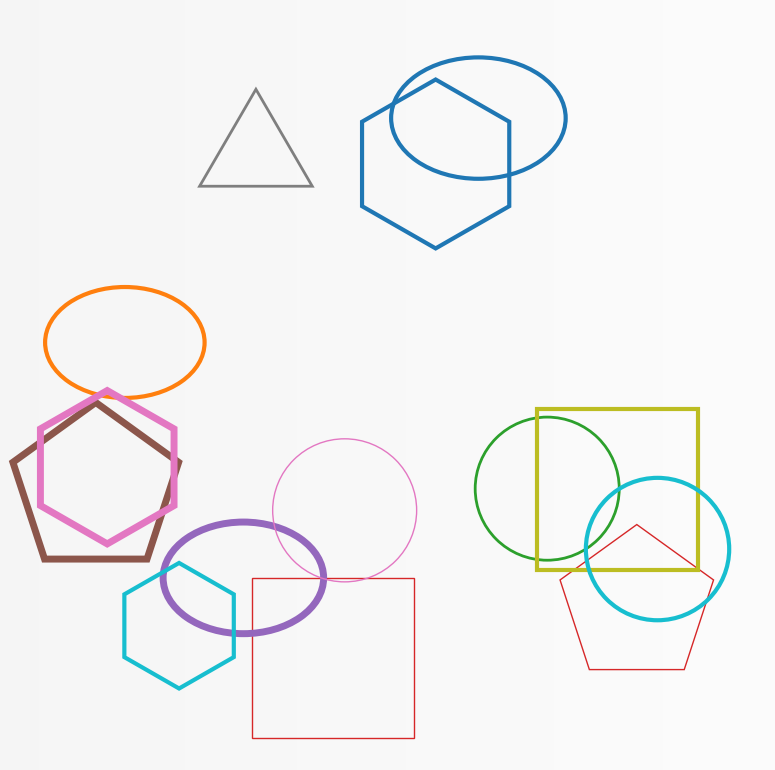[{"shape": "oval", "thickness": 1.5, "radius": 0.56, "center": [0.617, 0.847]}, {"shape": "hexagon", "thickness": 1.5, "radius": 0.55, "center": [0.562, 0.787]}, {"shape": "oval", "thickness": 1.5, "radius": 0.51, "center": [0.161, 0.555]}, {"shape": "circle", "thickness": 1, "radius": 0.46, "center": [0.706, 0.365]}, {"shape": "square", "thickness": 0.5, "radius": 0.52, "center": [0.429, 0.145]}, {"shape": "pentagon", "thickness": 0.5, "radius": 0.52, "center": [0.822, 0.215]}, {"shape": "oval", "thickness": 2.5, "radius": 0.52, "center": [0.314, 0.25]}, {"shape": "pentagon", "thickness": 2.5, "radius": 0.56, "center": [0.124, 0.365]}, {"shape": "circle", "thickness": 0.5, "radius": 0.46, "center": [0.445, 0.337]}, {"shape": "hexagon", "thickness": 2.5, "radius": 0.5, "center": [0.138, 0.393]}, {"shape": "triangle", "thickness": 1, "radius": 0.42, "center": [0.33, 0.8]}, {"shape": "square", "thickness": 1.5, "radius": 0.52, "center": [0.797, 0.364]}, {"shape": "hexagon", "thickness": 1.5, "radius": 0.41, "center": [0.231, 0.187]}, {"shape": "circle", "thickness": 1.5, "radius": 0.46, "center": [0.848, 0.287]}]